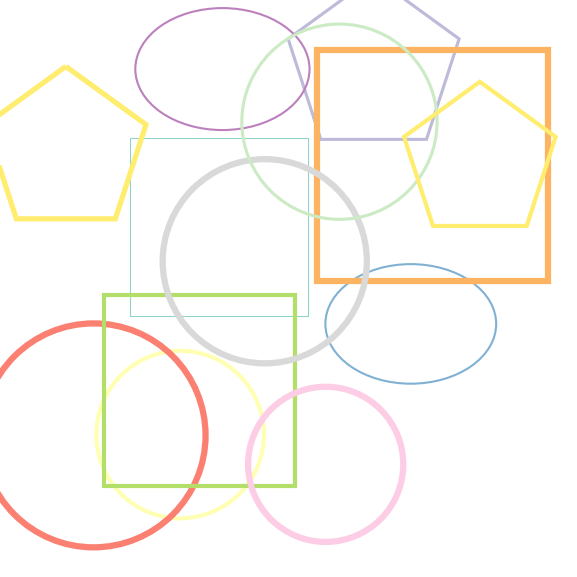[{"shape": "square", "thickness": 0.5, "radius": 0.77, "center": [0.38, 0.607]}, {"shape": "circle", "thickness": 2, "radius": 0.73, "center": [0.312, 0.247]}, {"shape": "pentagon", "thickness": 1.5, "radius": 0.78, "center": [0.647, 0.884]}, {"shape": "circle", "thickness": 3, "radius": 0.97, "center": [0.162, 0.245]}, {"shape": "oval", "thickness": 1, "radius": 0.74, "center": [0.711, 0.438]}, {"shape": "square", "thickness": 3, "radius": 1.0, "center": [0.749, 0.713]}, {"shape": "square", "thickness": 2, "radius": 0.83, "center": [0.345, 0.323]}, {"shape": "circle", "thickness": 3, "radius": 0.67, "center": [0.564, 0.195]}, {"shape": "circle", "thickness": 3, "radius": 0.88, "center": [0.458, 0.547]}, {"shape": "oval", "thickness": 1, "radius": 0.75, "center": [0.385, 0.88]}, {"shape": "circle", "thickness": 1.5, "radius": 0.85, "center": [0.588, 0.788]}, {"shape": "pentagon", "thickness": 2.5, "radius": 0.73, "center": [0.114, 0.738]}, {"shape": "pentagon", "thickness": 2, "radius": 0.69, "center": [0.831, 0.72]}]